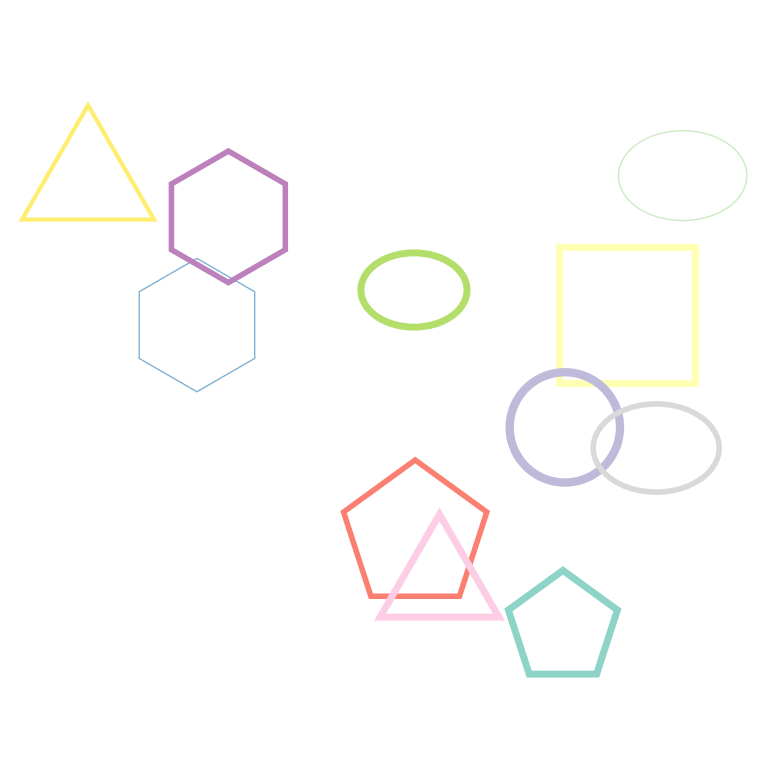[{"shape": "pentagon", "thickness": 2.5, "radius": 0.37, "center": [0.731, 0.185]}, {"shape": "square", "thickness": 2.5, "radius": 0.44, "center": [0.815, 0.591]}, {"shape": "circle", "thickness": 3, "radius": 0.36, "center": [0.734, 0.445]}, {"shape": "pentagon", "thickness": 2, "radius": 0.49, "center": [0.539, 0.305]}, {"shape": "hexagon", "thickness": 0.5, "radius": 0.43, "center": [0.256, 0.578]}, {"shape": "oval", "thickness": 2.5, "radius": 0.34, "center": [0.538, 0.623]}, {"shape": "triangle", "thickness": 2.5, "radius": 0.45, "center": [0.571, 0.243]}, {"shape": "oval", "thickness": 2, "radius": 0.41, "center": [0.852, 0.418]}, {"shape": "hexagon", "thickness": 2, "radius": 0.43, "center": [0.297, 0.718]}, {"shape": "oval", "thickness": 0.5, "radius": 0.42, "center": [0.887, 0.772]}, {"shape": "triangle", "thickness": 1.5, "radius": 0.5, "center": [0.114, 0.764]}]